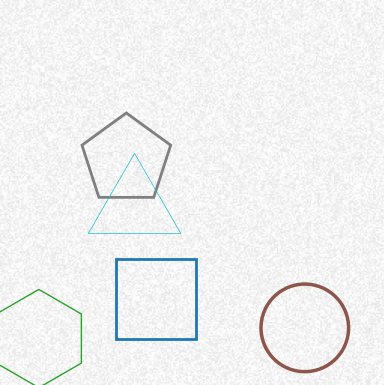[{"shape": "square", "thickness": 2, "radius": 0.52, "center": [0.405, 0.224]}, {"shape": "hexagon", "thickness": 1, "radius": 0.64, "center": [0.101, 0.121]}, {"shape": "circle", "thickness": 2.5, "radius": 0.57, "center": [0.792, 0.148]}, {"shape": "pentagon", "thickness": 2, "radius": 0.61, "center": [0.328, 0.585]}, {"shape": "triangle", "thickness": 0.5, "radius": 0.69, "center": [0.349, 0.463]}]